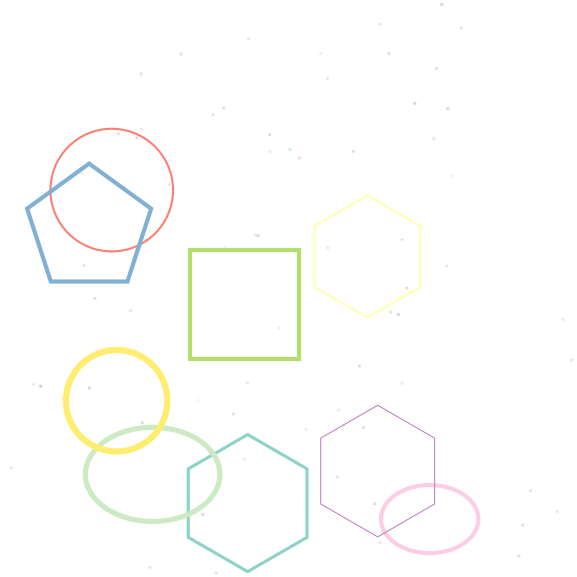[{"shape": "hexagon", "thickness": 1.5, "radius": 0.59, "center": [0.429, 0.128]}, {"shape": "hexagon", "thickness": 1, "radius": 0.53, "center": [0.636, 0.555]}, {"shape": "circle", "thickness": 1, "radius": 0.53, "center": [0.193, 0.67]}, {"shape": "pentagon", "thickness": 2, "radius": 0.56, "center": [0.154, 0.603]}, {"shape": "square", "thickness": 2, "radius": 0.47, "center": [0.424, 0.472]}, {"shape": "oval", "thickness": 2, "radius": 0.42, "center": [0.744, 0.1]}, {"shape": "hexagon", "thickness": 0.5, "radius": 0.57, "center": [0.654, 0.183]}, {"shape": "oval", "thickness": 2.5, "radius": 0.58, "center": [0.264, 0.178]}, {"shape": "circle", "thickness": 3, "radius": 0.44, "center": [0.202, 0.305]}]